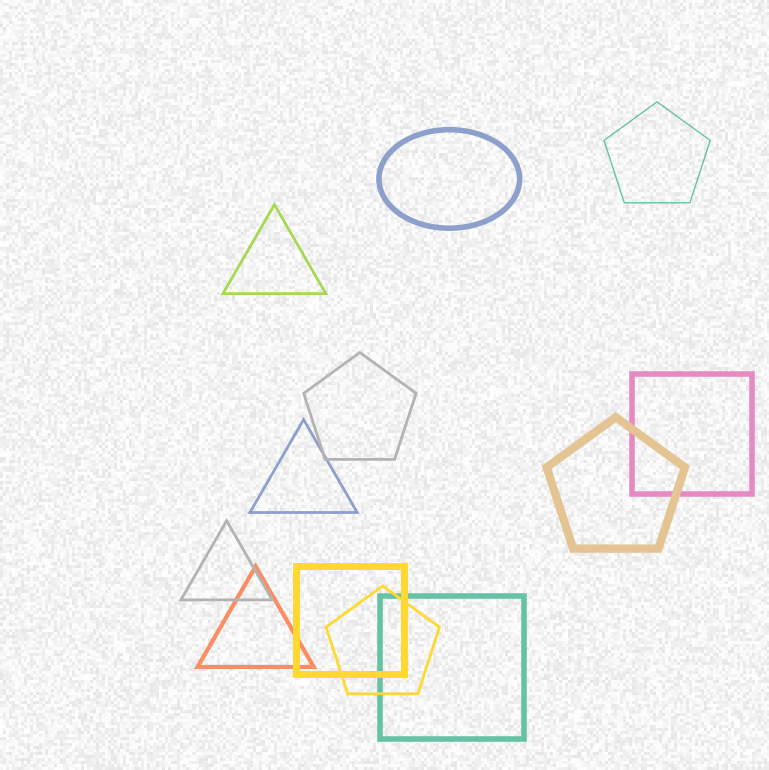[{"shape": "square", "thickness": 2, "radius": 0.47, "center": [0.587, 0.133]}, {"shape": "pentagon", "thickness": 0.5, "radius": 0.36, "center": [0.853, 0.795]}, {"shape": "triangle", "thickness": 1.5, "radius": 0.44, "center": [0.332, 0.177]}, {"shape": "oval", "thickness": 2, "radius": 0.46, "center": [0.583, 0.768]}, {"shape": "triangle", "thickness": 1, "radius": 0.4, "center": [0.394, 0.375]}, {"shape": "square", "thickness": 2, "radius": 0.39, "center": [0.899, 0.437]}, {"shape": "triangle", "thickness": 1, "radius": 0.39, "center": [0.356, 0.657]}, {"shape": "square", "thickness": 2.5, "radius": 0.35, "center": [0.455, 0.195]}, {"shape": "pentagon", "thickness": 1, "radius": 0.39, "center": [0.497, 0.162]}, {"shape": "pentagon", "thickness": 3, "radius": 0.47, "center": [0.8, 0.364]}, {"shape": "triangle", "thickness": 1, "radius": 0.34, "center": [0.294, 0.255]}, {"shape": "pentagon", "thickness": 1, "radius": 0.38, "center": [0.467, 0.465]}]